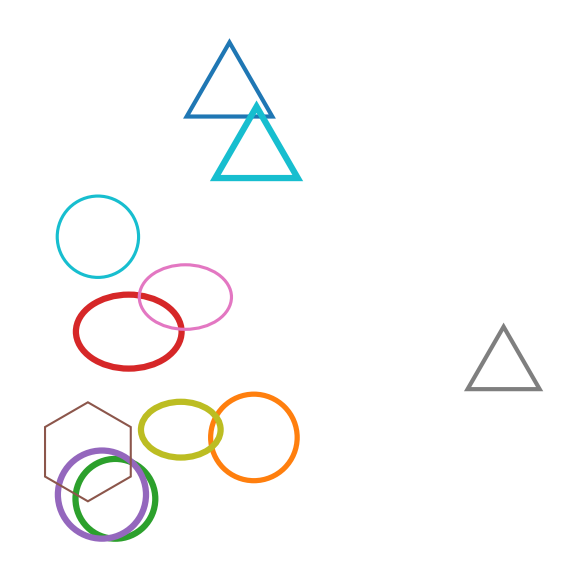[{"shape": "triangle", "thickness": 2, "radius": 0.43, "center": [0.397, 0.84]}, {"shape": "circle", "thickness": 2.5, "radius": 0.37, "center": [0.44, 0.242]}, {"shape": "circle", "thickness": 3, "radius": 0.35, "center": [0.2, 0.135]}, {"shape": "oval", "thickness": 3, "radius": 0.46, "center": [0.223, 0.425]}, {"shape": "circle", "thickness": 3, "radius": 0.38, "center": [0.177, 0.143]}, {"shape": "hexagon", "thickness": 1, "radius": 0.43, "center": [0.152, 0.217]}, {"shape": "oval", "thickness": 1.5, "radius": 0.4, "center": [0.321, 0.485]}, {"shape": "triangle", "thickness": 2, "radius": 0.36, "center": [0.872, 0.361]}, {"shape": "oval", "thickness": 3, "radius": 0.34, "center": [0.313, 0.255]}, {"shape": "triangle", "thickness": 3, "radius": 0.41, "center": [0.444, 0.732]}, {"shape": "circle", "thickness": 1.5, "radius": 0.35, "center": [0.17, 0.589]}]